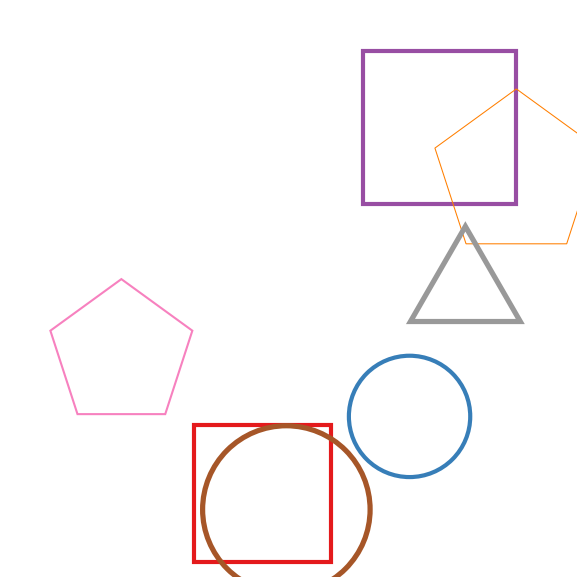[{"shape": "square", "thickness": 2, "radius": 0.59, "center": [0.455, 0.145]}, {"shape": "circle", "thickness": 2, "radius": 0.53, "center": [0.709, 0.278]}, {"shape": "square", "thickness": 2, "radius": 0.66, "center": [0.761, 0.778]}, {"shape": "pentagon", "thickness": 0.5, "radius": 0.74, "center": [0.894, 0.697]}, {"shape": "circle", "thickness": 2.5, "radius": 0.73, "center": [0.496, 0.117]}, {"shape": "pentagon", "thickness": 1, "radius": 0.65, "center": [0.21, 0.387]}, {"shape": "triangle", "thickness": 2.5, "radius": 0.55, "center": [0.806, 0.497]}]